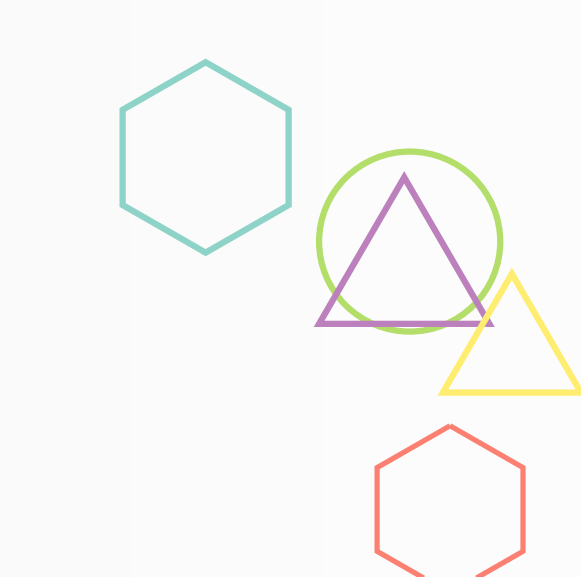[{"shape": "hexagon", "thickness": 3, "radius": 0.82, "center": [0.354, 0.727]}, {"shape": "hexagon", "thickness": 2.5, "radius": 0.72, "center": [0.774, 0.117]}, {"shape": "circle", "thickness": 3, "radius": 0.78, "center": [0.705, 0.581]}, {"shape": "triangle", "thickness": 3, "radius": 0.85, "center": [0.695, 0.523]}, {"shape": "triangle", "thickness": 3, "radius": 0.69, "center": [0.881, 0.388]}]